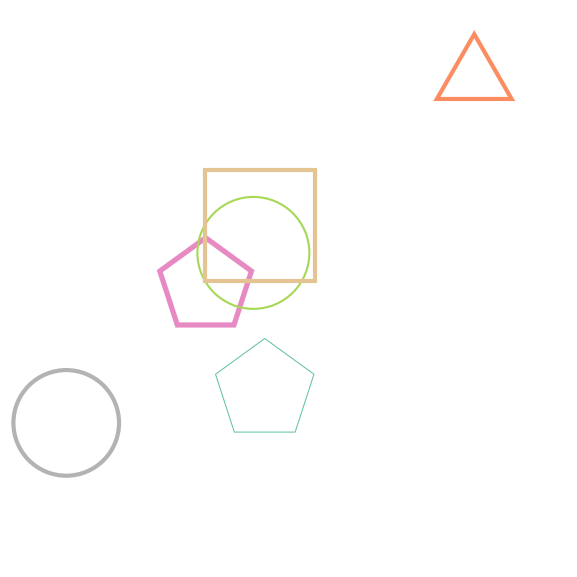[{"shape": "pentagon", "thickness": 0.5, "radius": 0.45, "center": [0.458, 0.323]}, {"shape": "triangle", "thickness": 2, "radius": 0.37, "center": [0.821, 0.865]}, {"shape": "pentagon", "thickness": 2.5, "radius": 0.42, "center": [0.356, 0.504]}, {"shape": "circle", "thickness": 1, "radius": 0.48, "center": [0.439, 0.561]}, {"shape": "square", "thickness": 2, "radius": 0.48, "center": [0.45, 0.609]}, {"shape": "circle", "thickness": 2, "radius": 0.46, "center": [0.115, 0.267]}]